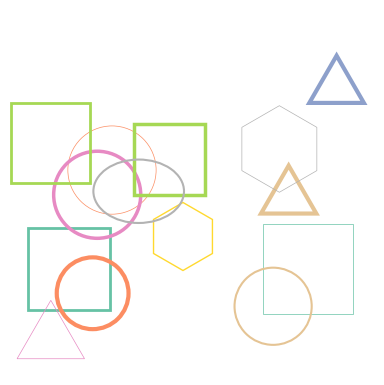[{"shape": "square", "thickness": 0.5, "radius": 0.58, "center": [0.801, 0.302]}, {"shape": "square", "thickness": 2, "radius": 0.53, "center": [0.179, 0.301]}, {"shape": "circle", "thickness": 3, "radius": 0.47, "center": [0.241, 0.238]}, {"shape": "circle", "thickness": 0.5, "radius": 0.57, "center": [0.291, 0.558]}, {"shape": "triangle", "thickness": 3, "radius": 0.41, "center": [0.874, 0.774]}, {"shape": "triangle", "thickness": 0.5, "radius": 0.51, "center": [0.132, 0.119]}, {"shape": "circle", "thickness": 2.5, "radius": 0.57, "center": [0.252, 0.494]}, {"shape": "square", "thickness": 2.5, "radius": 0.46, "center": [0.439, 0.586]}, {"shape": "square", "thickness": 2, "radius": 0.52, "center": [0.131, 0.629]}, {"shape": "hexagon", "thickness": 1, "radius": 0.44, "center": [0.475, 0.386]}, {"shape": "triangle", "thickness": 3, "radius": 0.41, "center": [0.75, 0.487]}, {"shape": "circle", "thickness": 1.5, "radius": 0.5, "center": [0.709, 0.205]}, {"shape": "oval", "thickness": 1.5, "radius": 0.59, "center": [0.36, 0.503]}, {"shape": "hexagon", "thickness": 0.5, "radius": 0.56, "center": [0.726, 0.613]}]